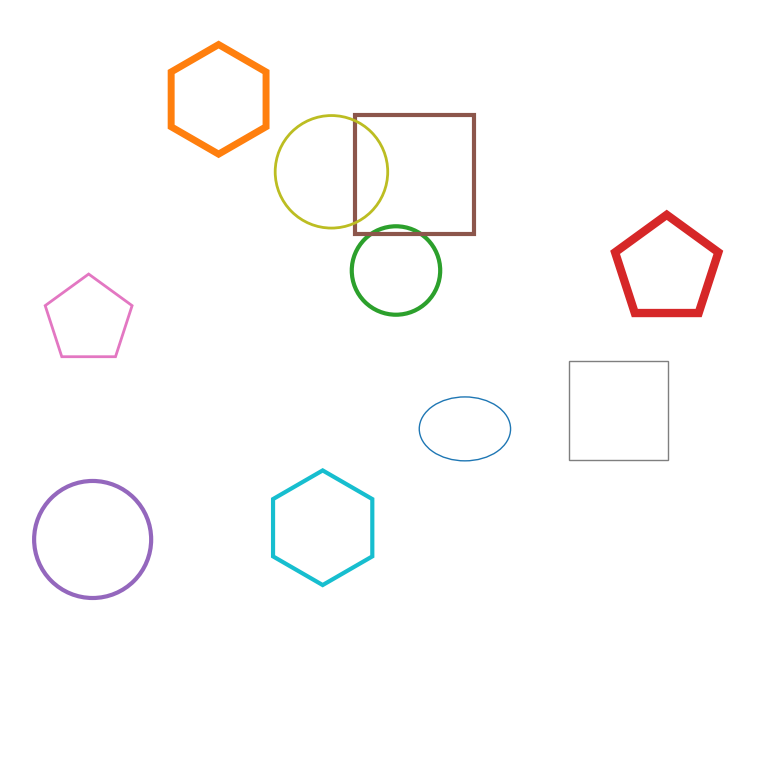[{"shape": "oval", "thickness": 0.5, "radius": 0.3, "center": [0.604, 0.443]}, {"shape": "hexagon", "thickness": 2.5, "radius": 0.36, "center": [0.284, 0.871]}, {"shape": "circle", "thickness": 1.5, "radius": 0.29, "center": [0.514, 0.649]}, {"shape": "pentagon", "thickness": 3, "radius": 0.35, "center": [0.866, 0.651]}, {"shape": "circle", "thickness": 1.5, "radius": 0.38, "center": [0.12, 0.299]}, {"shape": "square", "thickness": 1.5, "radius": 0.39, "center": [0.539, 0.773]}, {"shape": "pentagon", "thickness": 1, "radius": 0.3, "center": [0.115, 0.585]}, {"shape": "square", "thickness": 0.5, "radius": 0.32, "center": [0.804, 0.467]}, {"shape": "circle", "thickness": 1, "radius": 0.37, "center": [0.43, 0.777]}, {"shape": "hexagon", "thickness": 1.5, "radius": 0.37, "center": [0.419, 0.315]}]